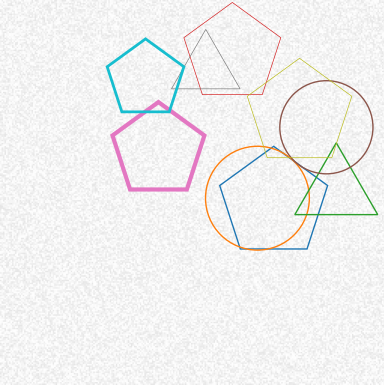[{"shape": "pentagon", "thickness": 1, "radius": 0.74, "center": [0.711, 0.473]}, {"shape": "circle", "thickness": 1, "radius": 0.67, "center": [0.669, 0.485]}, {"shape": "triangle", "thickness": 1, "radius": 0.62, "center": [0.873, 0.505]}, {"shape": "pentagon", "thickness": 0.5, "radius": 0.66, "center": [0.603, 0.861]}, {"shape": "circle", "thickness": 1, "radius": 0.6, "center": [0.848, 0.669]}, {"shape": "pentagon", "thickness": 3, "radius": 0.63, "center": [0.412, 0.609]}, {"shape": "triangle", "thickness": 0.5, "radius": 0.51, "center": [0.534, 0.821]}, {"shape": "pentagon", "thickness": 0.5, "radius": 0.71, "center": [0.778, 0.706]}, {"shape": "pentagon", "thickness": 2, "radius": 0.52, "center": [0.378, 0.794]}]